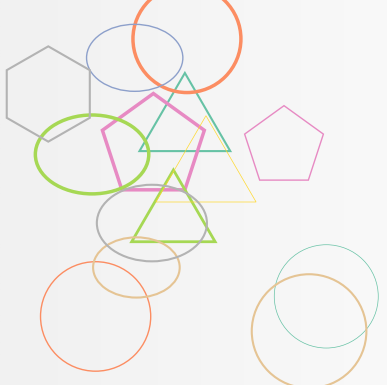[{"shape": "triangle", "thickness": 1.5, "radius": 0.68, "center": [0.477, 0.675]}, {"shape": "circle", "thickness": 0.5, "radius": 0.67, "center": [0.842, 0.23]}, {"shape": "circle", "thickness": 1, "radius": 0.71, "center": [0.247, 0.178]}, {"shape": "circle", "thickness": 2.5, "radius": 0.7, "center": [0.482, 0.899]}, {"shape": "oval", "thickness": 1, "radius": 0.62, "center": [0.348, 0.85]}, {"shape": "pentagon", "thickness": 1, "radius": 0.53, "center": [0.733, 0.619]}, {"shape": "pentagon", "thickness": 2.5, "radius": 0.69, "center": [0.396, 0.619]}, {"shape": "oval", "thickness": 2.5, "radius": 0.73, "center": [0.238, 0.599]}, {"shape": "triangle", "thickness": 2, "radius": 0.62, "center": [0.447, 0.434]}, {"shape": "triangle", "thickness": 0.5, "radius": 0.75, "center": [0.531, 0.55]}, {"shape": "circle", "thickness": 1.5, "radius": 0.74, "center": [0.798, 0.14]}, {"shape": "oval", "thickness": 1.5, "radius": 0.56, "center": [0.352, 0.305]}, {"shape": "hexagon", "thickness": 1.5, "radius": 0.62, "center": [0.125, 0.756]}, {"shape": "oval", "thickness": 1.5, "radius": 0.71, "center": [0.392, 0.421]}]